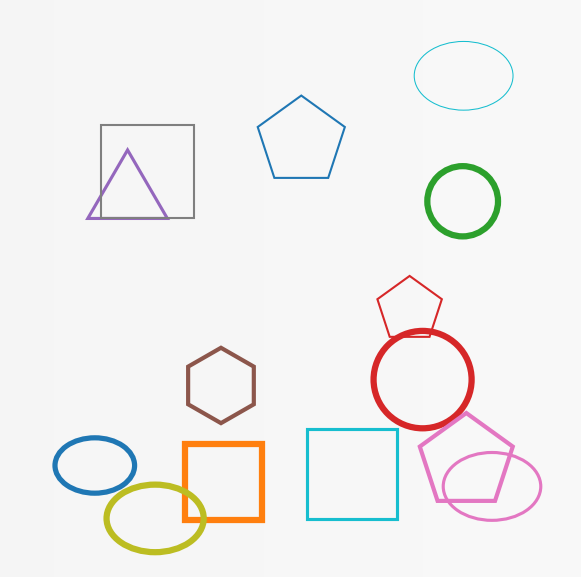[{"shape": "pentagon", "thickness": 1, "radius": 0.39, "center": [0.518, 0.755]}, {"shape": "oval", "thickness": 2.5, "radius": 0.34, "center": [0.163, 0.193]}, {"shape": "square", "thickness": 3, "radius": 0.33, "center": [0.384, 0.165]}, {"shape": "circle", "thickness": 3, "radius": 0.3, "center": [0.796, 0.651]}, {"shape": "circle", "thickness": 3, "radius": 0.42, "center": [0.727, 0.342]}, {"shape": "pentagon", "thickness": 1, "radius": 0.29, "center": [0.705, 0.463]}, {"shape": "triangle", "thickness": 1.5, "radius": 0.4, "center": [0.219, 0.66]}, {"shape": "hexagon", "thickness": 2, "radius": 0.33, "center": [0.38, 0.332]}, {"shape": "oval", "thickness": 1.5, "radius": 0.42, "center": [0.846, 0.157]}, {"shape": "pentagon", "thickness": 2, "radius": 0.42, "center": [0.802, 0.2]}, {"shape": "square", "thickness": 1, "radius": 0.4, "center": [0.254, 0.702]}, {"shape": "oval", "thickness": 3, "radius": 0.42, "center": [0.267, 0.101]}, {"shape": "square", "thickness": 1.5, "radius": 0.39, "center": [0.605, 0.179]}, {"shape": "oval", "thickness": 0.5, "radius": 0.42, "center": [0.798, 0.868]}]